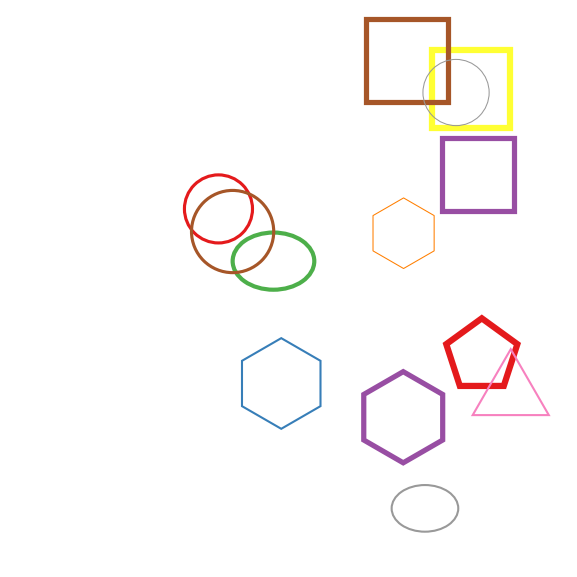[{"shape": "pentagon", "thickness": 3, "radius": 0.32, "center": [0.834, 0.383]}, {"shape": "circle", "thickness": 1.5, "radius": 0.29, "center": [0.378, 0.637]}, {"shape": "hexagon", "thickness": 1, "radius": 0.39, "center": [0.487, 0.335]}, {"shape": "oval", "thickness": 2, "radius": 0.35, "center": [0.474, 0.547]}, {"shape": "hexagon", "thickness": 2.5, "radius": 0.39, "center": [0.698, 0.277]}, {"shape": "square", "thickness": 2.5, "radius": 0.32, "center": [0.828, 0.696]}, {"shape": "hexagon", "thickness": 0.5, "radius": 0.31, "center": [0.699, 0.595]}, {"shape": "square", "thickness": 3, "radius": 0.34, "center": [0.816, 0.845]}, {"shape": "square", "thickness": 2.5, "radius": 0.36, "center": [0.705, 0.894]}, {"shape": "circle", "thickness": 1.5, "radius": 0.36, "center": [0.403, 0.598]}, {"shape": "triangle", "thickness": 1, "radius": 0.38, "center": [0.884, 0.318]}, {"shape": "circle", "thickness": 0.5, "radius": 0.29, "center": [0.79, 0.839]}, {"shape": "oval", "thickness": 1, "radius": 0.29, "center": [0.736, 0.119]}]